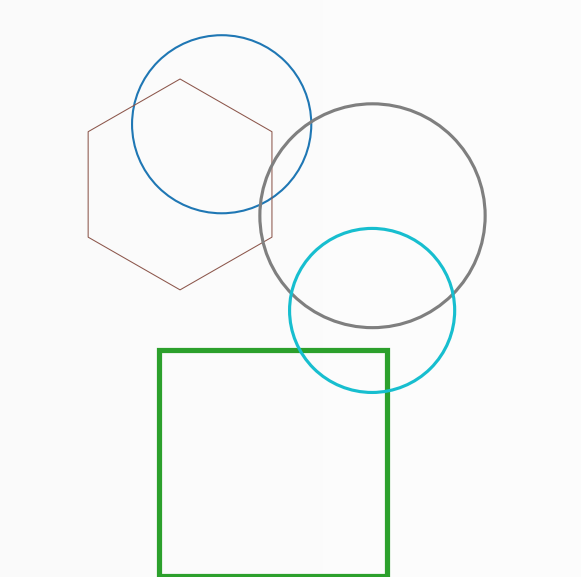[{"shape": "circle", "thickness": 1, "radius": 0.77, "center": [0.381, 0.784]}, {"shape": "square", "thickness": 2.5, "radius": 0.98, "center": [0.47, 0.197]}, {"shape": "hexagon", "thickness": 0.5, "radius": 0.91, "center": [0.31, 0.68]}, {"shape": "circle", "thickness": 1.5, "radius": 0.97, "center": [0.641, 0.626]}, {"shape": "circle", "thickness": 1.5, "radius": 0.71, "center": [0.64, 0.462]}]